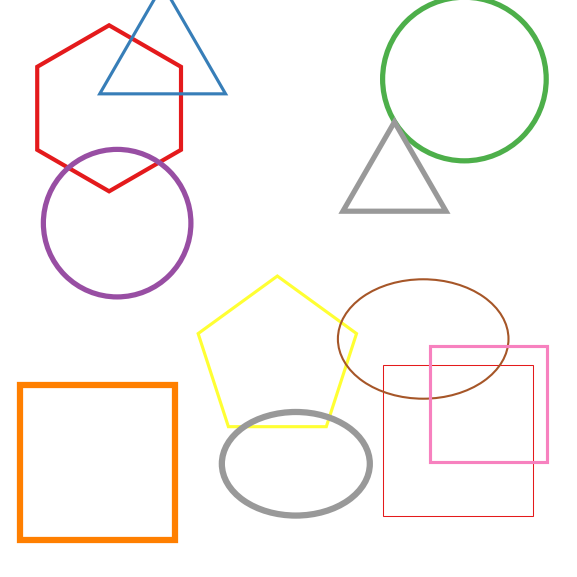[{"shape": "hexagon", "thickness": 2, "radius": 0.72, "center": [0.189, 0.812]}, {"shape": "square", "thickness": 0.5, "radius": 0.65, "center": [0.793, 0.236]}, {"shape": "triangle", "thickness": 1.5, "radius": 0.63, "center": [0.282, 0.9]}, {"shape": "circle", "thickness": 2.5, "radius": 0.71, "center": [0.804, 0.862]}, {"shape": "circle", "thickness": 2.5, "radius": 0.64, "center": [0.203, 0.613]}, {"shape": "square", "thickness": 3, "radius": 0.67, "center": [0.168, 0.198]}, {"shape": "pentagon", "thickness": 1.5, "radius": 0.72, "center": [0.48, 0.377]}, {"shape": "oval", "thickness": 1, "radius": 0.74, "center": [0.733, 0.412]}, {"shape": "square", "thickness": 1.5, "radius": 0.5, "center": [0.846, 0.3]}, {"shape": "oval", "thickness": 3, "radius": 0.64, "center": [0.512, 0.196]}, {"shape": "triangle", "thickness": 2.5, "radius": 0.52, "center": [0.683, 0.685]}]